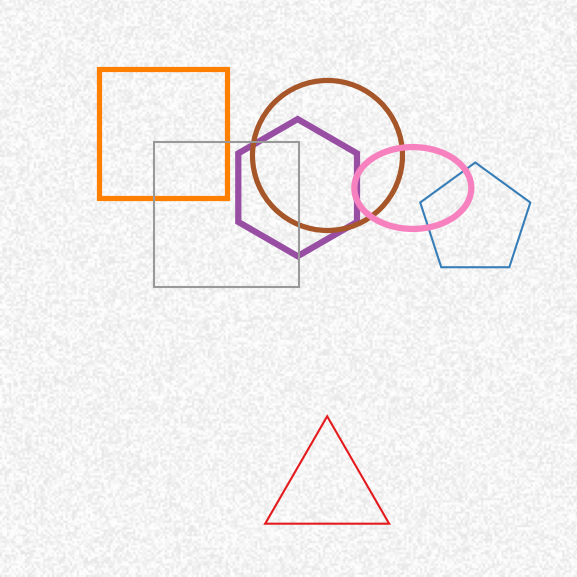[{"shape": "triangle", "thickness": 1, "radius": 0.62, "center": [0.567, 0.154]}, {"shape": "pentagon", "thickness": 1, "radius": 0.5, "center": [0.823, 0.617]}, {"shape": "hexagon", "thickness": 3, "radius": 0.59, "center": [0.515, 0.674]}, {"shape": "square", "thickness": 2.5, "radius": 0.55, "center": [0.282, 0.768]}, {"shape": "circle", "thickness": 2.5, "radius": 0.65, "center": [0.567, 0.73]}, {"shape": "oval", "thickness": 3, "radius": 0.51, "center": [0.715, 0.674]}, {"shape": "square", "thickness": 1, "radius": 0.63, "center": [0.392, 0.628]}]